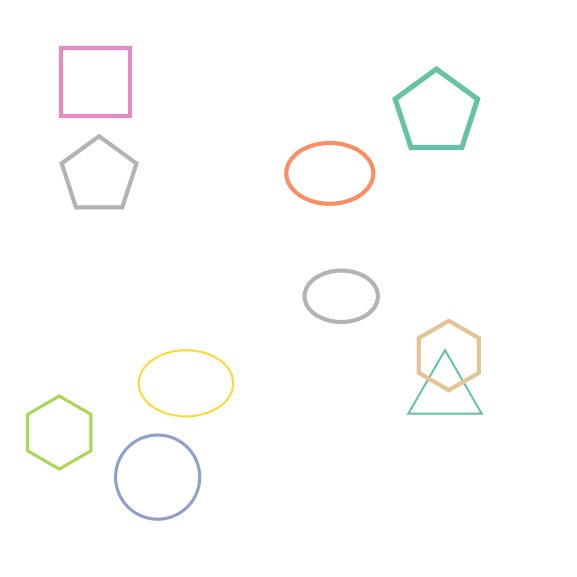[{"shape": "triangle", "thickness": 1, "radius": 0.37, "center": [0.771, 0.319]}, {"shape": "pentagon", "thickness": 2.5, "radius": 0.38, "center": [0.756, 0.805]}, {"shape": "oval", "thickness": 2, "radius": 0.38, "center": [0.571, 0.699]}, {"shape": "circle", "thickness": 1.5, "radius": 0.36, "center": [0.273, 0.173]}, {"shape": "square", "thickness": 2, "radius": 0.3, "center": [0.165, 0.858]}, {"shape": "hexagon", "thickness": 1.5, "radius": 0.32, "center": [0.103, 0.25]}, {"shape": "oval", "thickness": 1, "radius": 0.41, "center": [0.322, 0.335]}, {"shape": "hexagon", "thickness": 2, "radius": 0.3, "center": [0.777, 0.384]}, {"shape": "pentagon", "thickness": 2, "radius": 0.34, "center": [0.172, 0.695]}, {"shape": "oval", "thickness": 2, "radius": 0.32, "center": [0.591, 0.486]}]